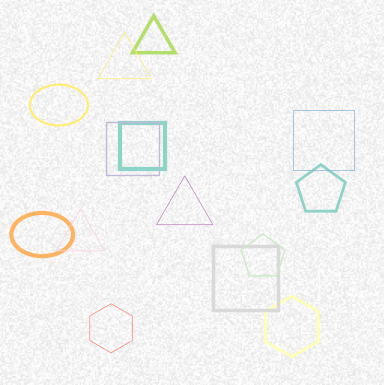[{"shape": "pentagon", "thickness": 2, "radius": 0.33, "center": [0.833, 0.506]}, {"shape": "square", "thickness": 3, "radius": 0.3, "center": [0.37, 0.621]}, {"shape": "hexagon", "thickness": 2, "radius": 0.39, "center": [0.758, 0.152]}, {"shape": "square", "thickness": 1, "radius": 0.34, "center": [0.344, 0.615]}, {"shape": "hexagon", "thickness": 0.5, "radius": 0.32, "center": [0.288, 0.147]}, {"shape": "square", "thickness": 0.5, "radius": 0.39, "center": [0.841, 0.636]}, {"shape": "oval", "thickness": 3, "radius": 0.4, "center": [0.11, 0.391]}, {"shape": "triangle", "thickness": 2.5, "radius": 0.32, "center": [0.399, 0.895]}, {"shape": "triangle", "thickness": 0.5, "radius": 0.36, "center": [0.209, 0.385]}, {"shape": "square", "thickness": 2.5, "radius": 0.42, "center": [0.637, 0.278]}, {"shape": "triangle", "thickness": 0.5, "radius": 0.42, "center": [0.48, 0.459]}, {"shape": "pentagon", "thickness": 1, "radius": 0.3, "center": [0.683, 0.332]}, {"shape": "oval", "thickness": 1.5, "radius": 0.38, "center": [0.153, 0.727]}, {"shape": "triangle", "thickness": 0.5, "radius": 0.4, "center": [0.324, 0.836]}]